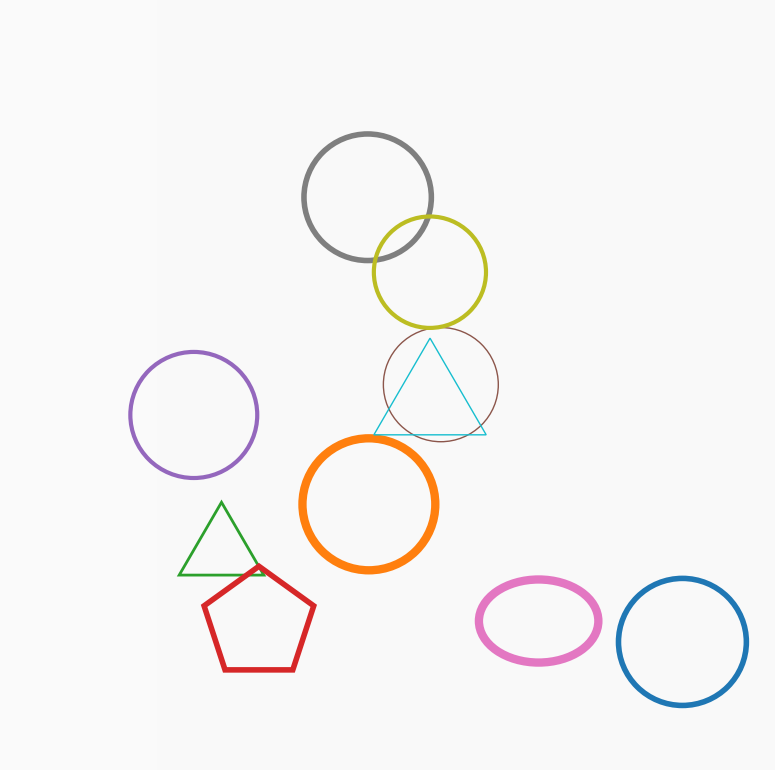[{"shape": "circle", "thickness": 2, "radius": 0.41, "center": [0.881, 0.166]}, {"shape": "circle", "thickness": 3, "radius": 0.43, "center": [0.476, 0.345]}, {"shape": "triangle", "thickness": 1, "radius": 0.32, "center": [0.286, 0.285]}, {"shape": "pentagon", "thickness": 2, "radius": 0.37, "center": [0.334, 0.19]}, {"shape": "circle", "thickness": 1.5, "radius": 0.41, "center": [0.25, 0.461]}, {"shape": "circle", "thickness": 0.5, "radius": 0.37, "center": [0.569, 0.5]}, {"shape": "oval", "thickness": 3, "radius": 0.39, "center": [0.695, 0.193]}, {"shape": "circle", "thickness": 2, "radius": 0.41, "center": [0.474, 0.744]}, {"shape": "circle", "thickness": 1.5, "radius": 0.36, "center": [0.555, 0.646]}, {"shape": "triangle", "thickness": 0.5, "radius": 0.42, "center": [0.555, 0.477]}]